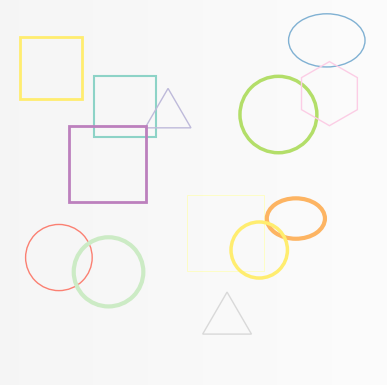[{"shape": "square", "thickness": 1.5, "radius": 0.4, "center": [0.323, 0.723]}, {"shape": "square", "thickness": 0.5, "radius": 0.49, "center": [0.582, 0.394]}, {"shape": "triangle", "thickness": 1, "radius": 0.34, "center": [0.434, 0.702]}, {"shape": "circle", "thickness": 1, "radius": 0.43, "center": [0.152, 0.331]}, {"shape": "oval", "thickness": 1, "radius": 0.49, "center": [0.843, 0.895]}, {"shape": "oval", "thickness": 3, "radius": 0.38, "center": [0.764, 0.432]}, {"shape": "circle", "thickness": 2.5, "radius": 0.5, "center": [0.718, 0.703]}, {"shape": "hexagon", "thickness": 1, "radius": 0.42, "center": [0.85, 0.757]}, {"shape": "triangle", "thickness": 1, "radius": 0.36, "center": [0.586, 0.169]}, {"shape": "square", "thickness": 2, "radius": 0.49, "center": [0.278, 0.574]}, {"shape": "circle", "thickness": 3, "radius": 0.45, "center": [0.28, 0.294]}, {"shape": "square", "thickness": 2, "radius": 0.4, "center": [0.133, 0.824]}, {"shape": "circle", "thickness": 2.5, "radius": 0.36, "center": [0.669, 0.351]}]